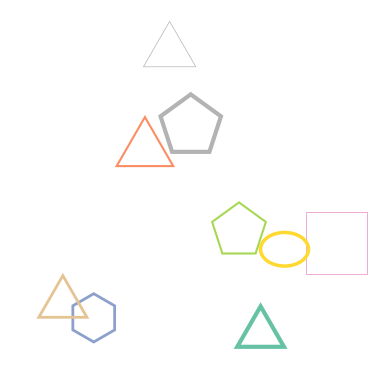[{"shape": "triangle", "thickness": 3, "radius": 0.35, "center": [0.677, 0.134]}, {"shape": "triangle", "thickness": 1.5, "radius": 0.42, "center": [0.376, 0.611]}, {"shape": "hexagon", "thickness": 2, "radius": 0.31, "center": [0.243, 0.174]}, {"shape": "square", "thickness": 0.5, "radius": 0.4, "center": [0.873, 0.369]}, {"shape": "pentagon", "thickness": 1.5, "radius": 0.37, "center": [0.621, 0.401]}, {"shape": "oval", "thickness": 2.5, "radius": 0.31, "center": [0.739, 0.353]}, {"shape": "triangle", "thickness": 2, "radius": 0.36, "center": [0.163, 0.212]}, {"shape": "triangle", "thickness": 0.5, "radius": 0.39, "center": [0.441, 0.866]}, {"shape": "pentagon", "thickness": 3, "radius": 0.41, "center": [0.495, 0.672]}]